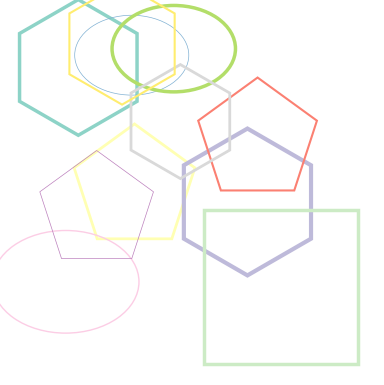[{"shape": "hexagon", "thickness": 2.5, "radius": 0.88, "center": [0.203, 0.825]}, {"shape": "pentagon", "thickness": 2, "radius": 0.82, "center": [0.349, 0.513]}, {"shape": "hexagon", "thickness": 3, "radius": 0.95, "center": [0.643, 0.475]}, {"shape": "pentagon", "thickness": 1.5, "radius": 0.81, "center": [0.669, 0.636]}, {"shape": "oval", "thickness": 0.5, "radius": 0.74, "center": [0.342, 0.857]}, {"shape": "oval", "thickness": 2.5, "radius": 0.8, "center": [0.451, 0.874]}, {"shape": "oval", "thickness": 1, "radius": 0.95, "center": [0.171, 0.268]}, {"shape": "hexagon", "thickness": 2, "radius": 0.74, "center": [0.469, 0.684]}, {"shape": "pentagon", "thickness": 0.5, "radius": 0.78, "center": [0.251, 0.454]}, {"shape": "square", "thickness": 2.5, "radius": 1.0, "center": [0.731, 0.254]}, {"shape": "hexagon", "thickness": 1.5, "radius": 0.79, "center": [0.317, 0.886]}]